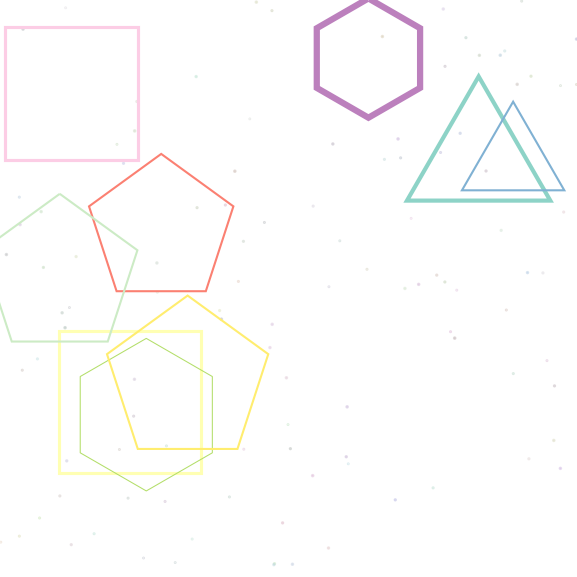[{"shape": "triangle", "thickness": 2, "radius": 0.72, "center": [0.829, 0.723]}, {"shape": "square", "thickness": 1.5, "radius": 0.62, "center": [0.226, 0.303]}, {"shape": "pentagon", "thickness": 1, "radius": 0.66, "center": [0.279, 0.601]}, {"shape": "triangle", "thickness": 1, "radius": 0.51, "center": [0.889, 0.721]}, {"shape": "hexagon", "thickness": 0.5, "radius": 0.66, "center": [0.253, 0.281]}, {"shape": "square", "thickness": 1.5, "radius": 0.58, "center": [0.123, 0.837]}, {"shape": "hexagon", "thickness": 3, "radius": 0.52, "center": [0.638, 0.899]}, {"shape": "pentagon", "thickness": 1, "radius": 0.71, "center": [0.103, 0.522]}, {"shape": "pentagon", "thickness": 1, "radius": 0.73, "center": [0.325, 0.341]}]